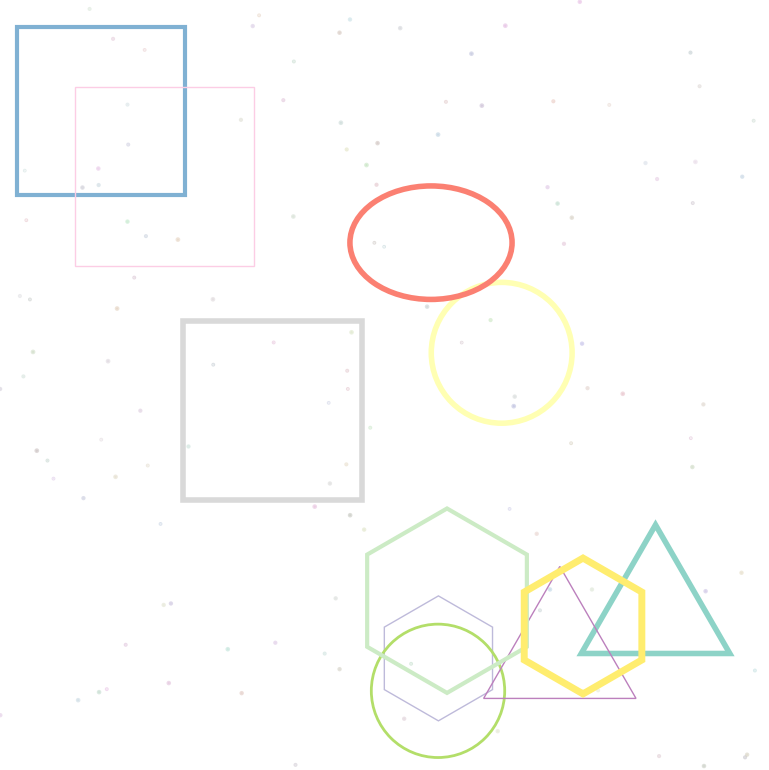[{"shape": "triangle", "thickness": 2, "radius": 0.56, "center": [0.851, 0.207]}, {"shape": "circle", "thickness": 2, "radius": 0.46, "center": [0.652, 0.542]}, {"shape": "hexagon", "thickness": 0.5, "radius": 0.41, "center": [0.569, 0.145]}, {"shape": "oval", "thickness": 2, "radius": 0.53, "center": [0.56, 0.685]}, {"shape": "square", "thickness": 1.5, "radius": 0.55, "center": [0.131, 0.855]}, {"shape": "circle", "thickness": 1, "radius": 0.43, "center": [0.569, 0.103]}, {"shape": "square", "thickness": 0.5, "radius": 0.58, "center": [0.214, 0.771]}, {"shape": "square", "thickness": 2, "radius": 0.58, "center": [0.354, 0.467]}, {"shape": "triangle", "thickness": 0.5, "radius": 0.57, "center": [0.727, 0.15]}, {"shape": "hexagon", "thickness": 1.5, "radius": 0.6, "center": [0.581, 0.22]}, {"shape": "hexagon", "thickness": 2.5, "radius": 0.44, "center": [0.757, 0.187]}]